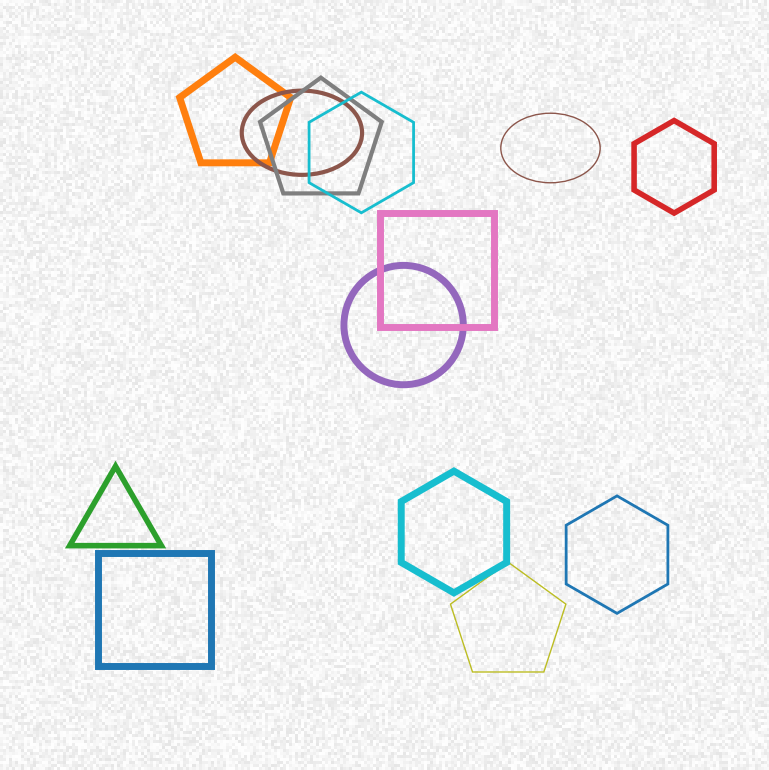[{"shape": "hexagon", "thickness": 1, "radius": 0.38, "center": [0.801, 0.28]}, {"shape": "square", "thickness": 2.5, "radius": 0.37, "center": [0.201, 0.209]}, {"shape": "pentagon", "thickness": 2.5, "radius": 0.38, "center": [0.305, 0.85]}, {"shape": "triangle", "thickness": 2, "radius": 0.34, "center": [0.15, 0.326]}, {"shape": "hexagon", "thickness": 2, "radius": 0.3, "center": [0.876, 0.783]}, {"shape": "circle", "thickness": 2.5, "radius": 0.39, "center": [0.524, 0.578]}, {"shape": "oval", "thickness": 1.5, "radius": 0.39, "center": [0.392, 0.828]}, {"shape": "oval", "thickness": 0.5, "radius": 0.32, "center": [0.715, 0.808]}, {"shape": "square", "thickness": 2.5, "radius": 0.37, "center": [0.568, 0.649]}, {"shape": "pentagon", "thickness": 1.5, "radius": 0.42, "center": [0.417, 0.816]}, {"shape": "pentagon", "thickness": 0.5, "radius": 0.39, "center": [0.66, 0.191]}, {"shape": "hexagon", "thickness": 1, "radius": 0.39, "center": [0.469, 0.802]}, {"shape": "hexagon", "thickness": 2.5, "radius": 0.4, "center": [0.59, 0.309]}]